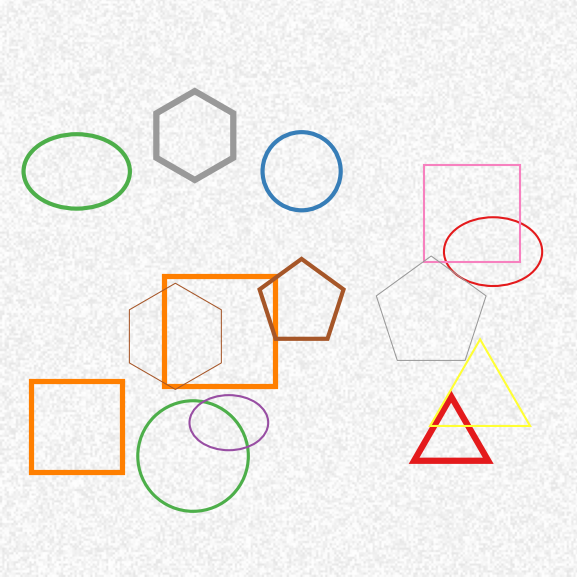[{"shape": "triangle", "thickness": 3, "radius": 0.37, "center": [0.781, 0.238]}, {"shape": "oval", "thickness": 1, "radius": 0.43, "center": [0.854, 0.563]}, {"shape": "circle", "thickness": 2, "radius": 0.34, "center": [0.522, 0.703]}, {"shape": "oval", "thickness": 2, "radius": 0.46, "center": [0.133, 0.702]}, {"shape": "circle", "thickness": 1.5, "radius": 0.48, "center": [0.334, 0.209]}, {"shape": "oval", "thickness": 1, "radius": 0.34, "center": [0.396, 0.267]}, {"shape": "square", "thickness": 2.5, "radius": 0.39, "center": [0.132, 0.261]}, {"shape": "square", "thickness": 2.5, "radius": 0.48, "center": [0.381, 0.426]}, {"shape": "triangle", "thickness": 1, "radius": 0.5, "center": [0.831, 0.312]}, {"shape": "pentagon", "thickness": 2, "radius": 0.38, "center": [0.522, 0.474]}, {"shape": "hexagon", "thickness": 0.5, "radius": 0.46, "center": [0.304, 0.417]}, {"shape": "square", "thickness": 1, "radius": 0.42, "center": [0.817, 0.629]}, {"shape": "pentagon", "thickness": 0.5, "radius": 0.5, "center": [0.747, 0.456]}, {"shape": "hexagon", "thickness": 3, "radius": 0.38, "center": [0.337, 0.764]}]